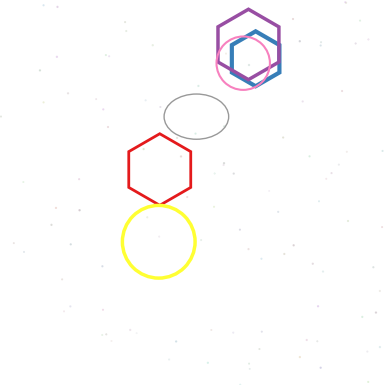[{"shape": "hexagon", "thickness": 2, "radius": 0.46, "center": [0.415, 0.56]}, {"shape": "hexagon", "thickness": 3, "radius": 0.36, "center": [0.664, 0.847]}, {"shape": "hexagon", "thickness": 2.5, "radius": 0.46, "center": [0.645, 0.885]}, {"shape": "circle", "thickness": 2.5, "radius": 0.47, "center": [0.412, 0.372]}, {"shape": "circle", "thickness": 1.5, "radius": 0.35, "center": [0.632, 0.836]}, {"shape": "oval", "thickness": 1, "radius": 0.42, "center": [0.51, 0.697]}]